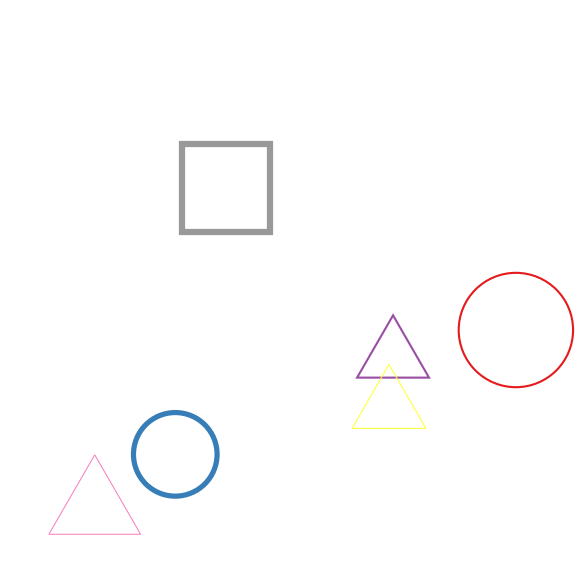[{"shape": "circle", "thickness": 1, "radius": 0.5, "center": [0.893, 0.428]}, {"shape": "circle", "thickness": 2.5, "radius": 0.36, "center": [0.304, 0.212]}, {"shape": "triangle", "thickness": 1, "radius": 0.36, "center": [0.681, 0.381]}, {"shape": "triangle", "thickness": 0.5, "radius": 0.37, "center": [0.674, 0.294]}, {"shape": "triangle", "thickness": 0.5, "radius": 0.46, "center": [0.164, 0.12]}, {"shape": "square", "thickness": 3, "radius": 0.38, "center": [0.391, 0.674]}]